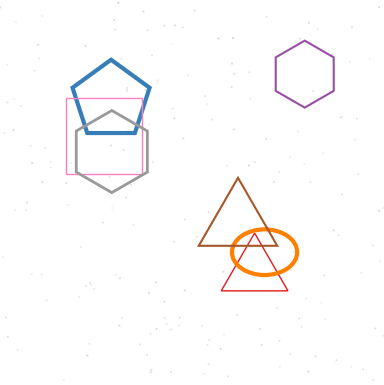[{"shape": "triangle", "thickness": 1, "radius": 0.5, "center": [0.661, 0.295]}, {"shape": "pentagon", "thickness": 3, "radius": 0.53, "center": [0.288, 0.74]}, {"shape": "hexagon", "thickness": 1.5, "radius": 0.44, "center": [0.791, 0.807]}, {"shape": "oval", "thickness": 3, "radius": 0.42, "center": [0.687, 0.345]}, {"shape": "triangle", "thickness": 1.5, "radius": 0.59, "center": [0.618, 0.42]}, {"shape": "square", "thickness": 1, "radius": 0.49, "center": [0.27, 0.647]}, {"shape": "hexagon", "thickness": 2, "radius": 0.53, "center": [0.29, 0.606]}]